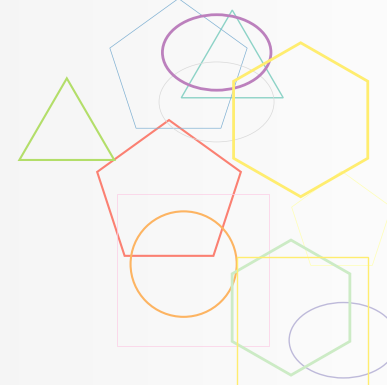[{"shape": "triangle", "thickness": 1, "radius": 0.76, "center": [0.599, 0.822]}, {"shape": "pentagon", "thickness": 0.5, "radius": 0.68, "center": [0.881, 0.42]}, {"shape": "oval", "thickness": 1, "radius": 0.7, "center": [0.886, 0.116]}, {"shape": "pentagon", "thickness": 1.5, "radius": 0.97, "center": [0.436, 0.493]}, {"shape": "pentagon", "thickness": 0.5, "radius": 0.93, "center": [0.461, 0.818]}, {"shape": "circle", "thickness": 1.5, "radius": 0.68, "center": [0.474, 0.314]}, {"shape": "triangle", "thickness": 1.5, "radius": 0.71, "center": [0.172, 0.655]}, {"shape": "square", "thickness": 0.5, "radius": 0.98, "center": [0.498, 0.299]}, {"shape": "oval", "thickness": 0.5, "radius": 0.74, "center": [0.559, 0.735]}, {"shape": "oval", "thickness": 2, "radius": 0.7, "center": [0.559, 0.864]}, {"shape": "hexagon", "thickness": 2, "radius": 0.88, "center": [0.751, 0.201]}, {"shape": "hexagon", "thickness": 2, "radius": 1.0, "center": [0.776, 0.689]}, {"shape": "square", "thickness": 1, "radius": 0.84, "center": [0.781, 0.165]}]